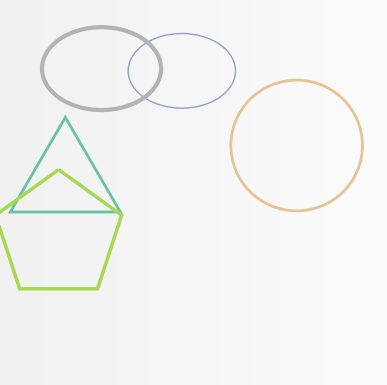[{"shape": "triangle", "thickness": 2, "radius": 0.82, "center": [0.169, 0.531]}, {"shape": "oval", "thickness": 1, "radius": 0.69, "center": [0.469, 0.816]}, {"shape": "pentagon", "thickness": 2.5, "radius": 0.86, "center": [0.151, 0.388]}, {"shape": "circle", "thickness": 2, "radius": 0.85, "center": [0.766, 0.622]}, {"shape": "oval", "thickness": 3, "radius": 0.77, "center": [0.262, 0.822]}]